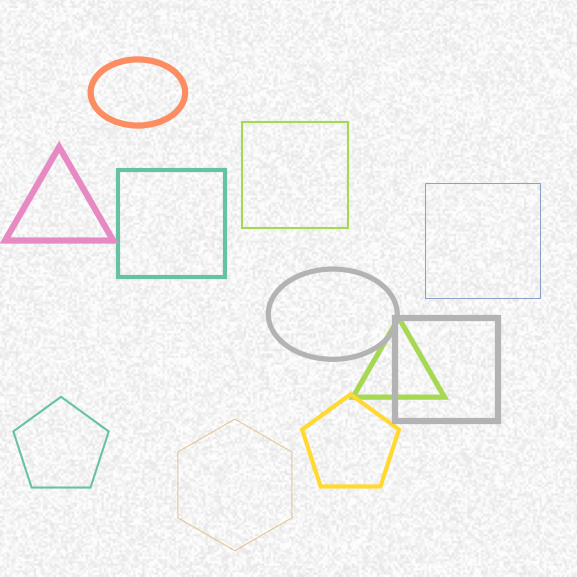[{"shape": "pentagon", "thickness": 1, "radius": 0.43, "center": [0.106, 0.225]}, {"shape": "square", "thickness": 2, "radius": 0.47, "center": [0.297, 0.612]}, {"shape": "oval", "thickness": 3, "radius": 0.41, "center": [0.239, 0.839]}, {"shape": "square", "thickness": 0.5, "radius": 0.5, "center": [0.835, 0.583]}, {"shape": "triangle", "thickness": 3, "radius": 0.54, "center": [0.102, 0.637]}, {"shape": "triangle", "thickness": 2.5, "radius": 0.46, "center": [0.69, 0.357]}, {"shape": "square", "thickness": 1, "radius": 0.46, "center": [0.511, 0.696]}, {"shape": "pentagon", "thickness": 2, "radius": 0.44, "center": [0.607, 0.228]}, {"shape": "hexagon", "thickness": 0.5, "radius": 0.57, "center": [0.407, 0.159]}, {"shape": "oval", "thickness": 2.5, "radius": 0.56, "center": [0.576, 0.455]}, {"shape": "square", "thickness": 3, "radius": 0.45, "center": [0.773, 0.359]}]